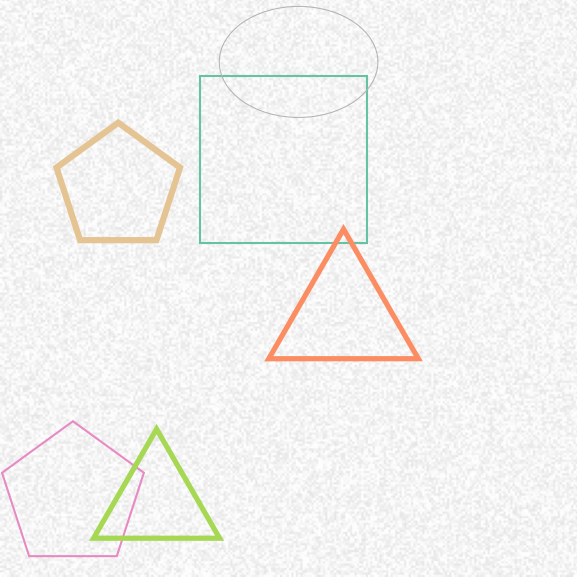[{"shape": "square", "thickness": 1, "radius": 0.72, "center": [0.49, 0.724]}, {"shape": "triangle", "thickness": 2.5, "radius": 0.75, "center": [0.595, 0.453]}, {"shape": "pentagon", "thickness": 1, "radius": 0.65, "center": [0.126, 0.141]}, {"shape": "triangle", "thickness": 2.5, "radius": 0.63, "center": [0.271, 0.13]}, {"shape": "pentagon", "thickness": 3, "radius": 0.56, "center": [0.205, 0.674]}, {"shape": "oval", "thickness": 0.5, "radius": 0.69, "center": [0.517, 0.892]}]